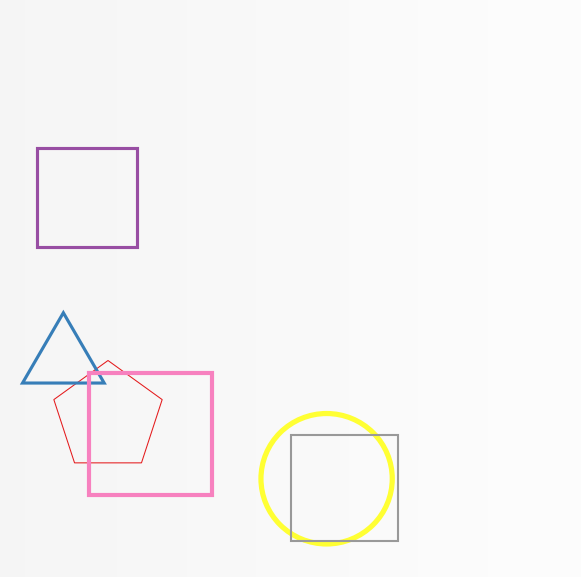[{"shape": "pentagon", "thickness": 0.5, "radius": 0.49, "center": [0.186, 0.277]}, {"shape": "triangle", "thickness": 1.5, "radius": 0.41, "center": [0.109, 0.376]}, {"shape": "square", "thickness": 1.5, "radius": 0.43, "center": [0.15, 0.657]}, {"shape": "circle", "thickness": 2.5, "radius": 0.56, "center": [0.562, 0.17]}, {"shape": "square", "thickness": 2, "radius": 0.53, "center": [0.259, 0.248]}, {"shape": "square", "thickness": 1, "radius": 0.46, "center": [0.593, 0.154]}]